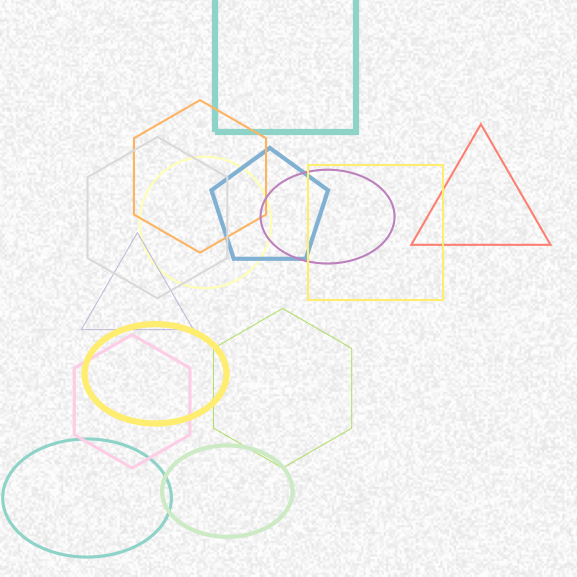[{"shape": "square", "thickness": 3, "radius": 0.61, "center": [0.495, 0.894]}, {"shape": "oval", "thickness": 1.5, "radius": 0.73, "center": [0.151, 0.137]}, {"shape": "circle", "thickness": 1, "radius": 0.57, "center": [0.356, 0.614]}, {"shape": "triangle", "thickness": 0.5, "radius": 0.56, "center": [0.238, 0.484]}, {"shape": "triangle", "thickness": 1, "radius": 0.7, "center": [0.833, 0.645]}, {"shape": "pentagon", "thickness": 2, "radius": 0.53, "center": [0.467, 0.637]}, {"shape": "hexagon", "thickness": 1, "radius": 0.66, "center": [0.346, 0.694]}, {"shape": "hexagon", "thickness": 0.5, "radius": 0.69, "center": [0.489, 0.327]}, {"shape": "hexagon", "thickness": 1.5, "radius": 0.58, "center": [0.229, 0.304]}, {"shape": "hexagon", "thickness": 1, "radius": 0.7, "center": [0.273, 0.622]}, {"shape": "oval", "thickness": 1, "radius": 0.58, "center": [0.567, 0.624]}, {"shape": "oval", "thickness": 2, "radius": 0.57, "center": [0.394, 0.149]}, {"shape": "oval", "thickness": 3, "radius": 0.61, "center": [0.269, 0.352]}, {"shape": "square", "thickness": 1, "radius": 0.58, "center": [0.65, 0.596]}]